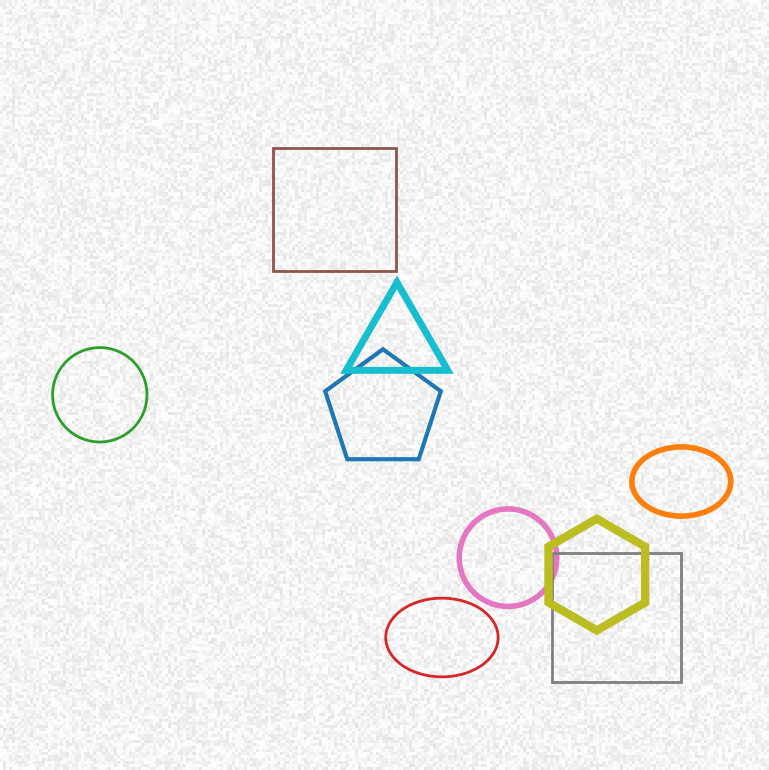[{"shape": "pentagon", "thickness": 1.5, "radius": 0.39, "center": [0.497, 0.467]}, {"shape": "oval", "thickness": 2, "radius": 0.32, "center": [0.885, 0.375]}, {"shape": "circle", "thickness": 1, "radius": 0.31, "center": [0.13, 0.487]}, {"shape": "oval", "thickness": 1, "radius": 0.36, "center": [0.574, 0.172]}, {"shape": "square", "thickness": 1, "radius": 0.4, "center": [0.434, 0.728]}, {"shape": "circle", "thickness": 2, "radius": 0.32, "center": [0.66, 0.276]}, {"shape": "square", "thickness": 1, "radius": 0.42, "center": [0.801, 0.198]}, {"shape": "hexagon", "thickness": 3, "radius": 0.36, "center": [0.775, 0.254]}, {"shape": "triangle", "thickness": 2.5, "radius": 0.38, "center": [0.516, 0.557]}]